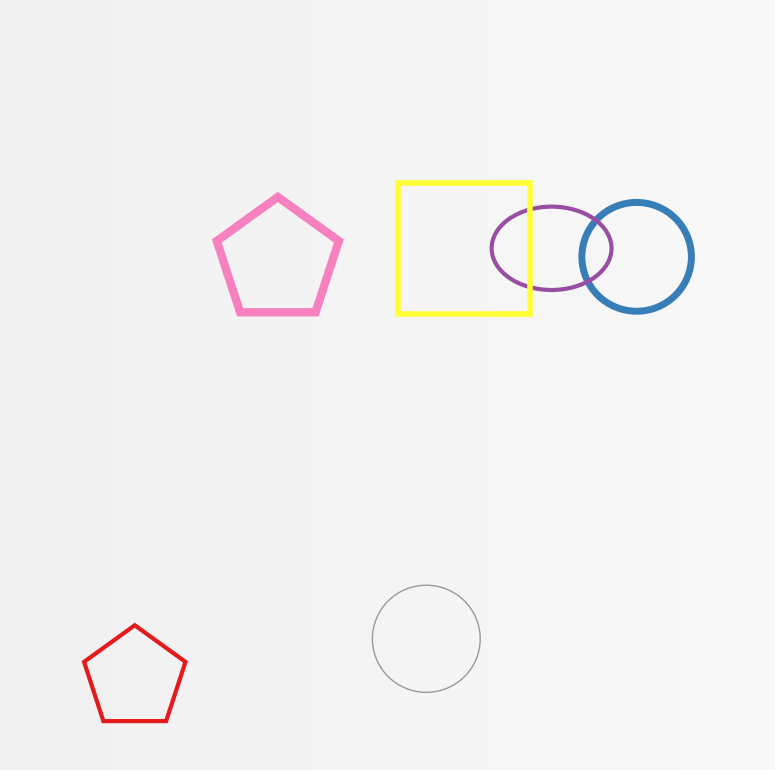[{"shape": "pentagon", "thickness": 1.5, "radius": 0.34, "center": [0.174, 0.119]}, {"shape": "circle", "thickness": 2.5, "radius": 0.35, "center": [0.821, 0.666]}, {"shape": "oval", "thickness": 1.5, "radius": 0.39, "center": [0.712, 0.678]}, {"shape": "square", "thickness": 2, "radius": 0.42, "center": [0.599, 0.677]}, {"shape": "pentagon", "thickness": 3, "radius": 0.41, "center": [0.358, 0.661]}, {"shape": "circle", "thickness": 0.5, "radius": 0.35, "center": [0.55, 0.17]}]